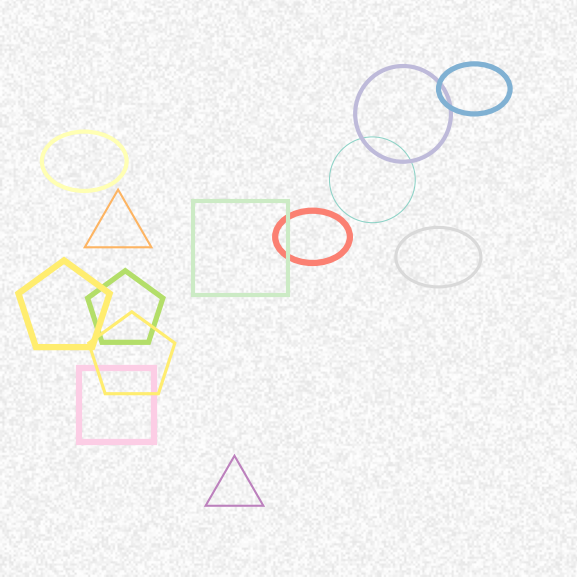[{"shape": "circle", "thickness": 0.5, "radius": 0.37, "center": [0.645, 0.688]}, {"shape": "oval", "thickness": 2, "radius": 0.37, "center": [0.146, 0.72]}, {"shape": "circle", "thickness": 2, "radius": 0.41, "center": [0.698, 0.802]}, {"shape": "oval", "thickness": 3, "radius": 0.32, "center": [0.541, 0.589]}, {"shape": "oval", "thickness": 2.5, "radius": 0.31, "center": [0.821, 0.845]}, {"shape": "triangle", "thickness": 1, "radius": 0.33, "center": [0.204, 0.604]}, {"shape": "pentagon", "thickness": 2.5, "radius": 0.34, "center": [0.217, 0.462]}, {"shape": "square", "thickness": 3, "radius": 0.32, "center": [0.202, 0.297]}, {"shape": "oval", "thickness": 1.5, "radius": 0.37, "center": [0.759, 0.554]}, {"shape": "triangle", "thickness": 1, "radius": 0.29, "center": [0.406, 0.152]}, {"shape": "square", "thickness": 2, "radius": 0.41, "center": [0.416, 0.569]}, {"shape": "pentagon", "thickness": 1.5, "radius": 0.39, "center": [0.228, 0.381]}, {"shape": "pentagon", "thickness": 3, "radius": 0.42, "center": [0.111, 0.465]}]